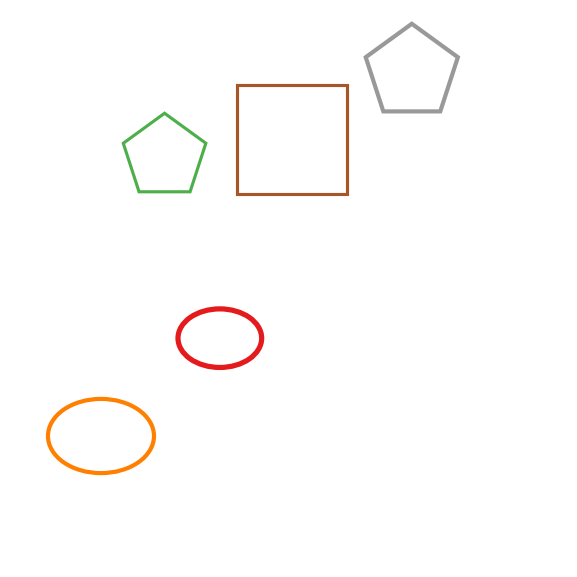[{"shape": "oval", "thickness": 2.5, "radius": 0.36, "center": [0.381, 0.414]}, {"shape": "pentagon", "thickness": 1.5, "radius": 0.38, "center": [0.285, 0.728]}, {"shape": "oval", "thickness": 2, "radius": 0.46, "center": [0.175, 0.244]}, {"shape": "square", "thickness": 1.5, "radius": 0.47, "center": [0.506, 0.758]}, {"shape": "pentagon", "thickness": 2, "radius": 0.42, "center": [0.713, 0.874]}]